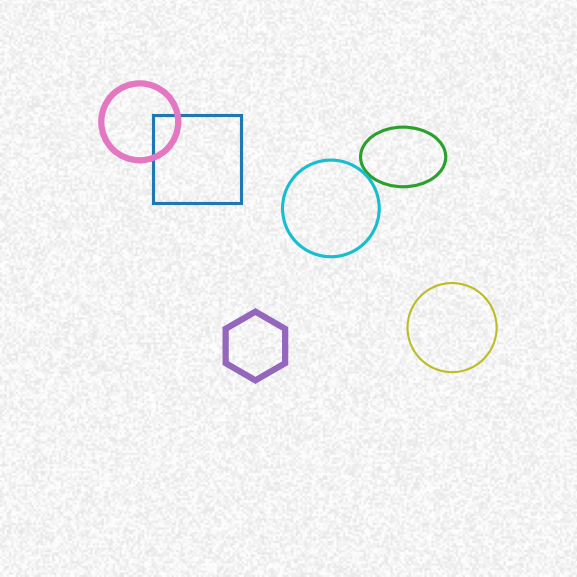[{"shape": "square", "thickness": 1.5, "radius": 0.38, "center": [0.341, 0.724]}, {"shape": "oval", "thickness": 1.5, "radius": 0.37, "center": [0.698, 0.727]}, {"shape": "hexagon", "thickness": 3, "radius": 0.3, "center": [0.442, 0.4]}, {"shape": "circle", "thickness": 3, "radius": 0.33, "center": [0.242, 0.788]}, {"shape": "circle", "thickness": 1, "radius": 0.39, "center": [0.783, 0.432]}, {"shape": "circle", "thickness": 1.5, "radius": 0.42, "center": [0.573, 0.638]}]